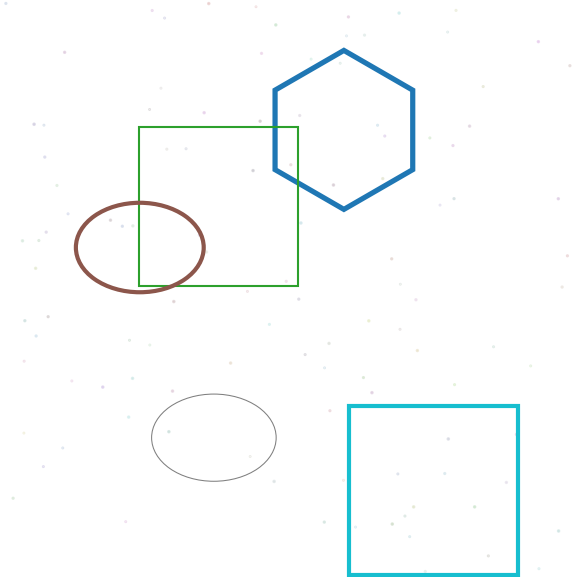[{"shape": "hexagon", "thickness": 2.5, "radius": 0.69, "center": [0.595, 0.774]}, {"shape": "square", "thickness": 1, "radius": 0.69, "center": [0.379, 0.642]}, {"shape": "oval", "thickness": 2, "radius": 0.55, "center": [0.242, 0.571]}, {"shape": "oval", "thickness": 0.5, "radius": 0.54, "center": [0.37, 0.241]}, {"shape": "square", "thickness": 2, "radius": 0.73, "center": [0.75, 0.15]}]